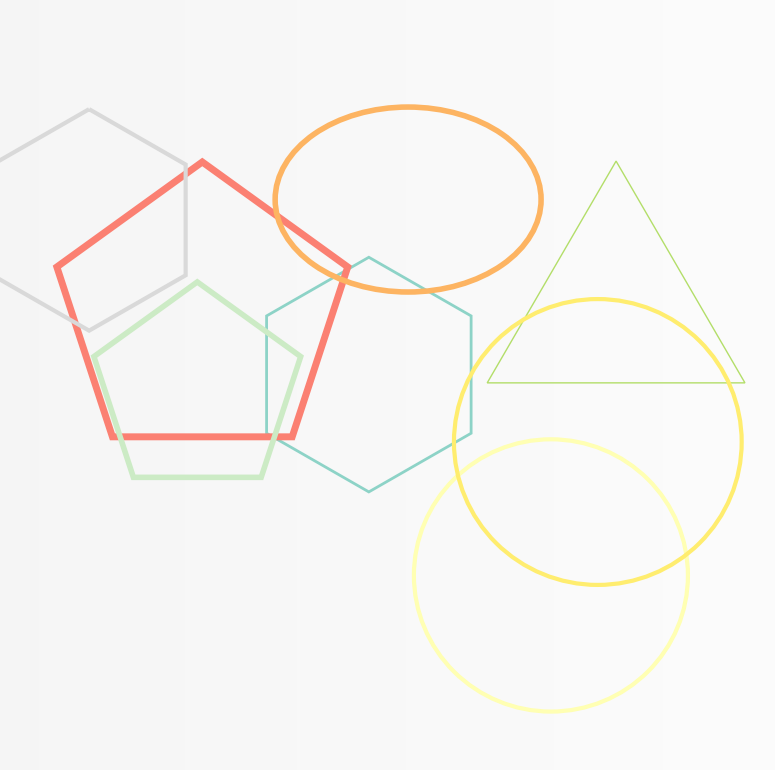[{"shape": "hexagon", "thickness": 1, "radius": 0.76, "center": [0.476, 0.514]}, {"shape": "circle", "thickness": 1.5, "radius": 0.88, "center": [0.711, 0.253]}, {"shape": "pentagon", "thickness": 2.5, "radius": 0.99, "center": [0.261, 0.592]}, {"shape": "oval", "thickness": 2, "radius": 0.86, "center": [0.527, 0.741]}, {"shape": "triangle", "thickness": 0.5, "radius": 0.96, "center": [0.795, 0.599]}, {"shape": "hexagon", "thickness": 1.5, "radius": 0.72, "center": [0.115, 0.714]}, {"shape": "pentagon", "thickness": 2, "radius": 0.7, "center": [0.255, 0.494]}, {"shape": "circle", "thickness": 1.5, "radius": 0.93, "center": [0.771, 0.426]}]